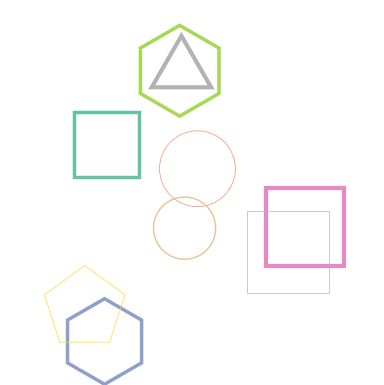[{"shape": "square", "thickness": 2.5, "radius": 0.42, "center": [0.276, 0.625]}, {"shape": "circle", "thickness": 0.5, "radius": 0.49, "center": [0.513, 0.562]}, {"shape": "hexagon", "thickness": 2.5, "radius": 0.56, "center": [0.272, 0.113]}, {"shape": "square", "thickness": 3, "radius": 0.5, "center": [0.792, 0.41]}, {"shape": "hexagon", "thickness": 2.5, "radius": 0.59, "center": [0.467, 0.816]}, {"shape": "pentagon", "thickness": 0.5, "radius": 0.55, "center": [0.22, 0.2]}, {"shape": "circle", "thickness": 1, "radius": 0.4, "center": [0.479, 0.407]}, {"shape": "square", "thickness": 0.5, "radius": 0.53, "center": [0.749, 0.346]}, {"shape": "triangle", "thickness": 3, "radius": 0.45, "center": [0.471, 0.818]}]